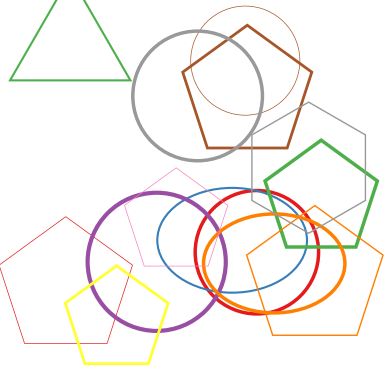[{"shape": "pentagon", "thickness": 0.5, "radius": 0.91, "center": [0.171, 0.255]}, {"shape": "circle", "thickness": 2.5, "radius": 0.8, "center": [0.667, 0.345]}, {"shape": "oval", "thickness": 1.5, "radius": 0.97, "center": [0.603, 0.376]}, {"shape": "triangle", "thickness": 1.5, "radius": 0.9, "center": [0.182, 0.881]}, {"shape": "pentagon", "thickness": 2.5, "radius": 0.77, "center": [0.834, 0.482]}, {"shape": "circle", "thickness": 3, "radius": 0.9, "center": [0.407, 0.32]}, {"shape": "pentagon", "thickness": 1, "radius": 0.93, "center": [0.818, 0.28]}, {"shape": "oval", "thickness": 2.5, "radius": 0.92, "center": [0.712, 0.316]}, {"shape": "pentagon", "thickness": 2, "radius": 0.7, "center": [0.303, 0.169]}, {"shape": "circle", "thickness": 0.5, "radius": 0.71, "center": [0.637, 0.842]}, {"shape": "pentagon", "thickness": 2, "radius": 0.88, "center": [0.642, 0.758]}, {"shape": "pentagon", "thickness": 0.5, "radius": 0.71, "center": [0.458, 0.423]}, {"shape": "hexagon", "thickness": 1, "radius": 0.85, "center": [0.802, 0.564]}, {"shape": "circle", "thickness": 2.5, "radius": 0.84, "center": [0.513, 0.751]}]